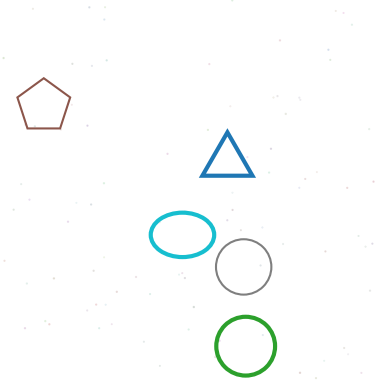[{"shape": "triangle", "thickness": 3, "radius": 0.38, "center": [0.591, 0.581]}, {"shape": "circle", "thickness": 3, "radius": 0.38, "center": [0.638, 0.101]}, {"shape": "pentagon", "thickness": 1.5, "radius": 0.36, "center": [0.114, 0.725]}, {"shape": "circle", "thickness": 1.5, "radius": 0.36, "center": [0.633, 0.307]}, {"shape": "oval", "thickness": 3, "radius": 0.41, "center": [0.474, 0.39]}]